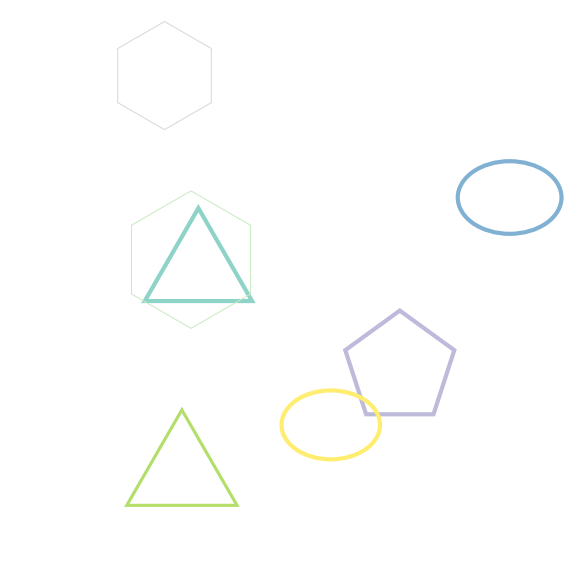[{"shape": "triangle", "thickness": 2, "radius": 0.54, "center": [0.344, 0.531]}, {"shape": "pentagon", "thickness": 2, "radius": 0.5, "center": [0.692, 0.362]}, {"shape": "oval", "thickness": 2, "radius": 0.45, "center": [0.882, 0.657]}, {"shape": "triangle", "thickness": 1.5, "radius": 0.55, "center": [0.315, 0.179]}, {"shape": "hexagon", "thickness": 0.5, "radius": 0.47, "center": [0.285, 0.868]}, {"shape": "hexagon", "thickness": 0.5, "radius": 0.6, "center": [0.331, 0.55]}, {"shape": "oval", "thickness": 2, "radius": 0.43, "center": [0.573, 0.263]}]